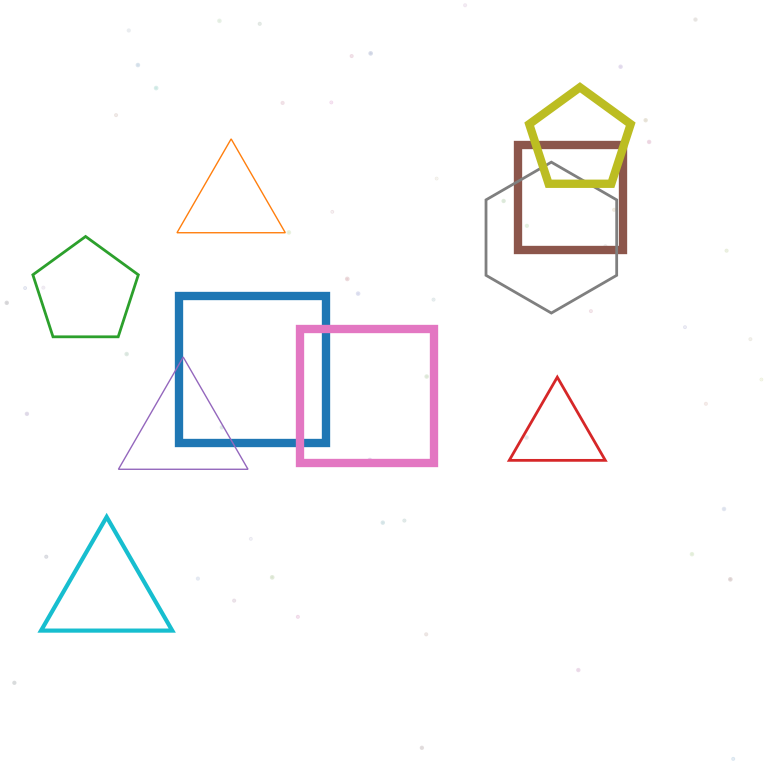[{"shape": "square", "thickness": 3, "radius": 0.48, "center": [0.328, 0.52]}, {"shape": "triangle", "thickness": 0.5, "radius": 0.41, "center": [0.3, 0.738]}, {"shape": "pentagon", "thickness": 1, "radius": 0.36, "center": [0.111, 0.621]}, {"shape": "triangle", "thickness": 1, "radius": 0.36, "center": [0.724, 0.438]}, {"shape": "triangle", "thickness": 0.5, "radius": 0.49, "center": [0.238, 0.439]}, {"shape": "square", "thickness": 3, "radius": 0.34, "center": [0.741, 0.743]}, {"shape": "square", "thickness": 3, "radius": 0.43, "center": [0.477, 0.486]}, {"shape": "hexagon", "thickness": 1, "radius": 0.49, "center": [0.716, 0.691]}, {"shape": "pentagon", "thickness": 3, "radius": 0.35, "center": [0.753, 0.817]}, {"shape": "triangle", "thickness": 1.5, "radius": 0.49, "center": [0.139, 0.23]}]